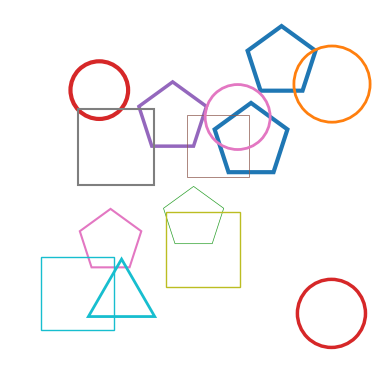[{"shape": "pentagon", "thickness": 3, "radius": 0.46, "center": [0.731, 0.84]}, {"shape": "pentagon", "thickness": 3, "radius": 0.5, "center": [0.652, 0.633]}, {"shape": "circle", "thickness": 2, "radius": 0.49, "center": [0.862, 0.782]}, {"shape": "pentagon", "thickness": 0.5, "radius": 0.41, "center": [0.503, 0.434]}, {"shape": "circle", "thickness": 3, "radius": 0.37, "center": [0.258, 0.766]}, {"shape": "circle", "thickness": 2.5, "radius": 0.44, "center": [0.861, 0.186]}, {"shape": "pentagon", "thickness": 2.5, "radius": 0.46, "center": [0.448, 0.695]}, {"shape": "square", "thickness": 0.5, "radius": 0.4, "center": [0.567, 0.621]}, {"shape": "circle", "thickness": 2, "radius": 0.42, "center": [0.617, 0.696]}, {"shape": "pentagon", "thickness": 1.5, "radius": 0.42, "center": [0.287, 0.374]}, {"shape": "square", "thickness": 1.5, "radius": 0.49, "center": [0.301, 0.618]}, {"shape": "square", "thickness": 1, "radius": 0.48, "center": [0.527, 0.352]}, {"shape": "triangle", "thickness": 2, "radius": 0.5, "center": [0.316, 0.228]}, {"shape": "square", "thickness": 1, "radius": 0.47, "center": [0.201, 0.238]}]